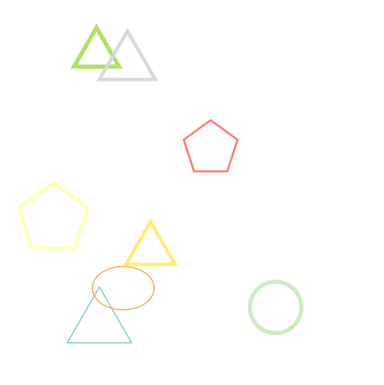[{"shape": "triangle", "thickness": 1, "radius": 0.48, "center": [0.258, 0.158]}, {"shape": "pentagon", "thickness": 2.5, "radius": 0.47, "center": [0.139, 0.432]}, {"shape": "pentagon", "thickness": 1.5, "radius": 0.37, "center": [0.547, 0.614]}, {"shape": "oval", "thickness": 1, "radius": 0.4, "center": [0.32, 0.252]}, {"shape": "triangle", "thickness": 3, "radius": 0.34, "center": [0.251, 0.861]}, {"shape": "triangle", "thickness": 2.5, "radius": 0.42, "center": [0.331, 0.835]}, {"shape": "circle", "thickness": 3, "radius": 0.33, "center": [0.716, 0.201]}, {"shape": "triangle", "thickness": 2.5, "radius": 0.37, "center": [0.391, 0.35]}]